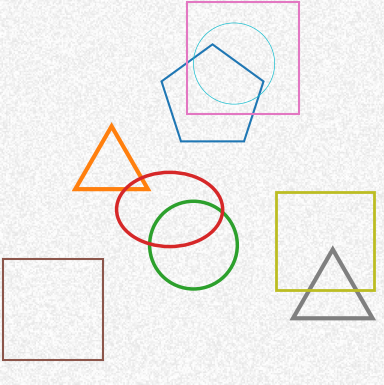[{"shape": "pentagon", "thickness": 1.5, "radius": 0.7, "center": [0.552, 0.745]}, {"shape": "triangle", "thickness": 3, "radius": 0.54, "center": [0.29, 0.563]}, {"shape": "circle", "thickness": 2.5, "radius": 0.57, "center": [0.503, 0.363]}, {"shape": "oval", "thickness": 2.5, "radius": 0.69, "center": [0.441, 0.456]}, {"shape": "square", "thickness": 1.5, "radius": 0.65, "center": [0.137, 0.196]}, {"shape": "square", "thickness": 1.5, "radius": 0.73, "center": [0.631, 0.849]}, {"shape": "triangle", "thickness": 3, "radius": 0.6, "center": [0.864, 0.233]}, {"shape": "square", "thickness": 2, "radius": 0.63, "center": [0.844, 0.374]}, {"shape": "circle", "thickness": 0.5, "radius": 0.53, "center": [0.608, 0.835]}]